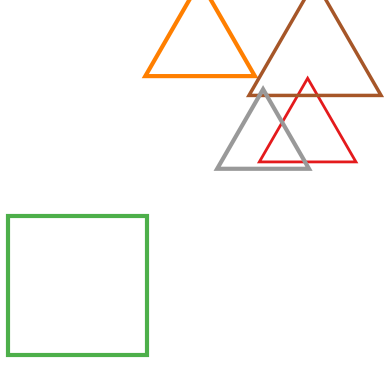[{"shape": "triangle", "thickness": 2, "radius": 0.72, "center": [0.799, 0.652]}, {"shape": "square", "thickness": 3, "radius": 0.9, "center": [0.202, 0.258]}, {"shape": "triangle", "thickness": 3, "radius": 0.82, "center": [0.52, 0.884]}, {"shape": "triangle", "thickness": 2.5, "radius": 0.99, "center": [0.818, 0.851]}, {"shape": "triangle", "thickness": 3, "radius": 0.69, "center": [0.683, 0.63]}]